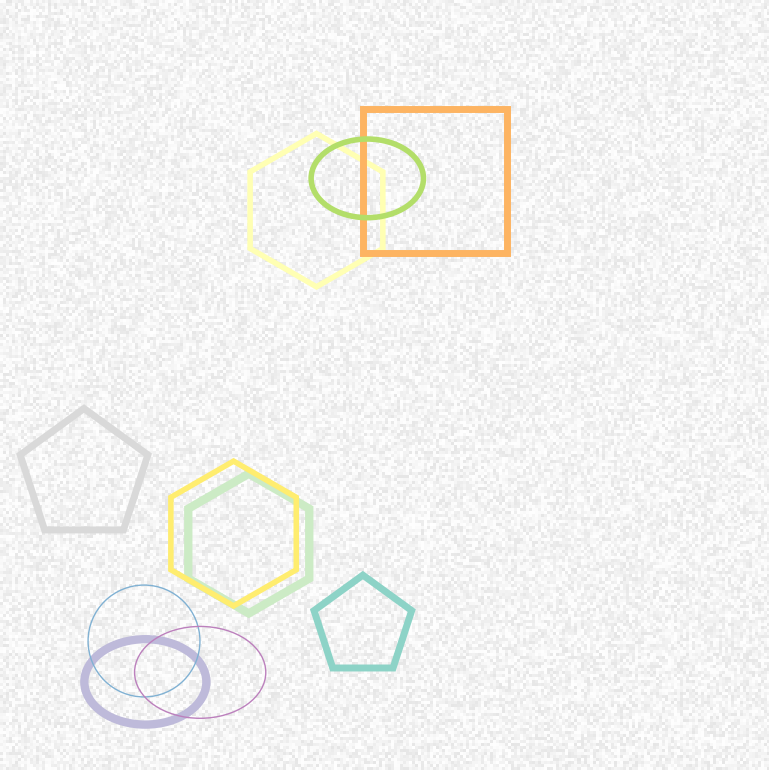[{"shape": "pentagon", "thickness": 2.5, "radius": 0.33, "center": [0.471, 0.186]}, {"shape": "hexagon", "thickness": 2, "radius": 0.5, "center": [0.411, 0.727]}, {"shape": "oval", "thickness": 3, "radius": 0.4, "center": [0.189, 0.114]}, {"shape": "circle", "thickness": 0.5, "radius": 0.36, "center": [0.187, 0.168]}, {"shape": "square", "thickness": 2.5, "radius": 0.47, "center": [0.565, 0.765]}, {"shape": "oval", "thickness": 2, "radius": 0.36, "center": [0.477, 0.768]}, {"shape": "pentagon", "thickness": 2.5, "radius": 0.44, "center": [0.109, 0.382]}, {"shape": "oval", "thickness": 0.5, "radius": 0.43, "center": [0.26, 0.127]}, {"shape": "hexagon", "thickness": 3, "radius": 0.45, "center": [0.323, 0.294]}, {"shape": "hexagon", "thickness": 2, "radius": 0.47, "center": [0.303, 0.307]}]